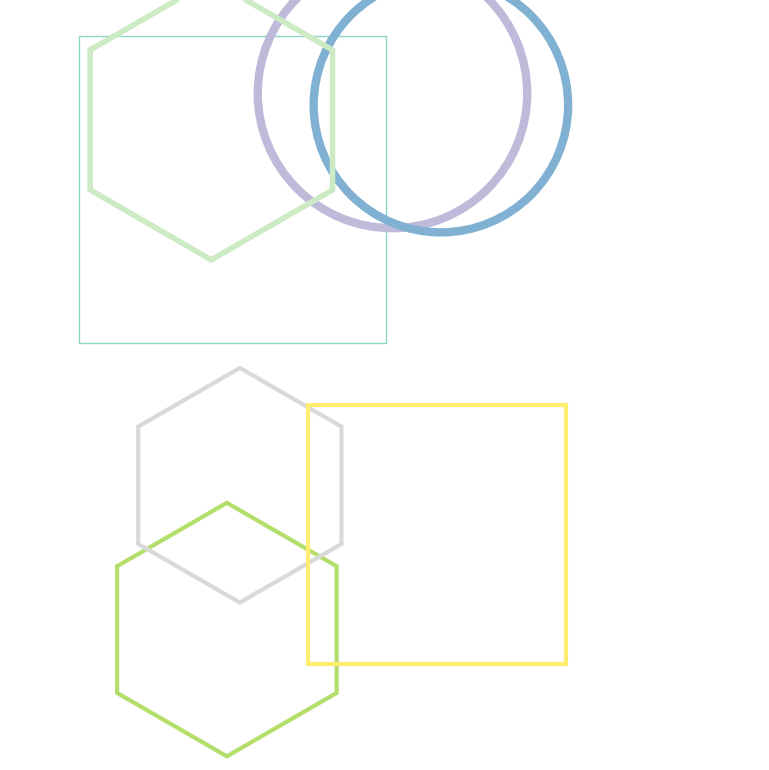[{"shape": "square", "thickness": 0.5, "radius": 0.99, "center": [0.302, 0.754]}, {"shape": "circle", "thickness": 3, "radius": 0.87, "center": [0.51, 0.879]}, {"shape": "circle", "thickness": 3, "radius": 0.83, "center": [0.573, 0.863]}, {"shape": "hexagon", "thickness": 1.5, "radius": 0.82, "center": [0.295, 0.182]}, {"shape": "hexagon", "thickness": 1.5, "radius": 0.76, "center": [0.311, 0.37]}, {"shape": "hexagon", "thickness": 2, "radius": 0.91, "center": [0.274, 0.844]}, {"shape": "square", "thickness": 1.5, "radius": 0.84, "center": [0.568, 0.306]}]